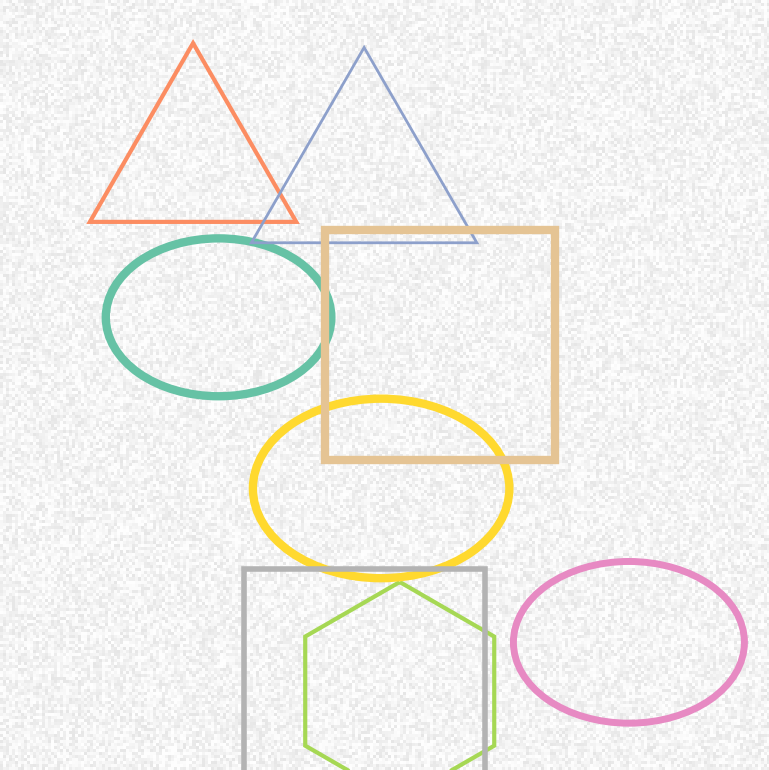[{"shape": "oval", "thickness": 3, "radius": 0.73, "center": [0.284, 0.588]}, {"shape": "triangle", "thickness": 1.5, "radius": 0.77, "center": [0.251, 0.789]}, {"shape": "triangle", "thickness": 1, "radius": 0.85, "center": [0.473, 0.769]}, {"shape": "oval", "thickness": 2.5, "radius": 0.75, "center": [0.817, 0.166]}, {"shape": "hexagon", "thickness": 1.5, "radius": 0.71, "center": [0.519, 0.102]}, {"shape": "oval", "thickness": 3, "radius": 0.83, "center": [0.495, 0.366]}, {"shape": "square", "thickness": 3, "radius": 0.75, "center": [0.572, 0.552]}, {"shape": "square", "thickness": 2, "radius": 0.78, "center": [0.474, 0.105]}]